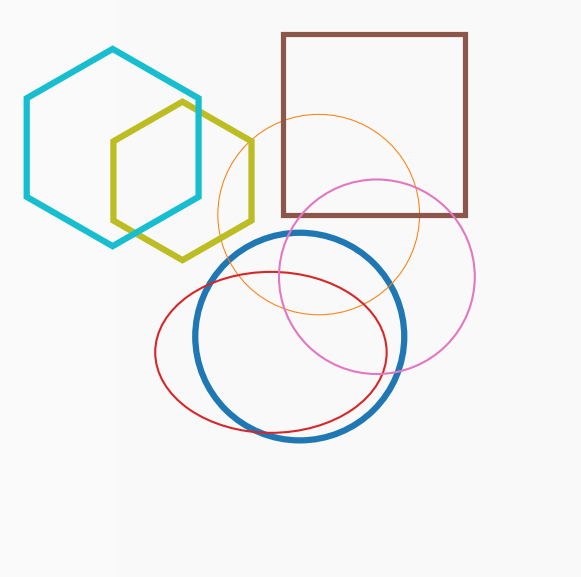[{"shape": "circle", "thickness": 3, "radius": 0.9, "center": [0.516, 0.416]}, {"shape": "circle", "thickness": 0.5, "radius": 0.87, "center": [0.548, 0.628]}, {"shape": "oval", "thickness": 1, "radius": 1.0, "center": [0.466, 0.389]}, {"shape": "square", "thickness": 2.5, "radius": 0.78, "center": [0.644, 0.784]}, {"shape": "circle", "thickness": 1, "radius": 0.84, "center": [0.648, 0.52]}, {"shape": "hexagon", "thickness": 3, "radius": 0.69, "center": [0.314, 0.686]}, {"shape": "hexagon", "thickness": 3, "radius": 0.85, "center": [0.194, 0.744]}]